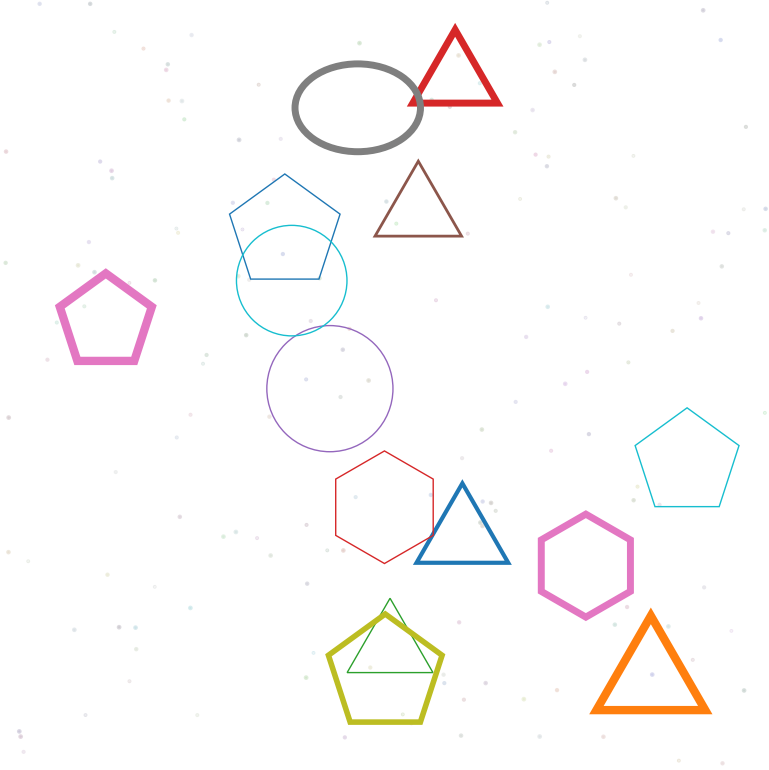[{"shape": "triangle", "thickness": 1.5, "radius": 0.34, "center": [0.6, 0.304]}, {"shape": "pentagon", "thickness": 0.5, "radius": 0.38, "center": [0.37, 0.699]}, {"shape": "triangle", "thickness": 3, "radius": 0.41, "center": [0.845, 0.119]}, {"shape": "triangle", "thickness": 0.5, "radius": 0.32, "center": [0.507, 0.159]}, {"shape": "hexagon", "thickness": 0.5, "radius": 0.37, "center": [0.499, 0.341]}, {"shape": "triangle", "thickness": 2.5, "radius": 0.32, "center": [0.591, 0.898]}, {"shape": "circle", "thickness": 0.5, "radius": 0.41, "center": [0.428, 0.495]}, {"shape": "triangle", "thickness": 1, "radius": 0.32, "center": [0.543, 0.726]}, {"shape": "pentagon", "thickness": 3, "radius": 0.31, "center": [0.137, 0.582]}, {"shape": "hexagon", "thickness": 2.5, "radius": 0.33, "center": [0.761, 0.265]}, {"shape": "oval", "thickness": 2.5, "radius": 0.41, "center": [0.465, 0.86]}, {"shape": "pentagon", "thickness": 2, "radius": 0.39, "center": [0.5, 0.125]}, {"shape": "circle", "thickness": 0.5, "radius": 0.36, "center": [0.379, 0.636]}, {"shape": "pentagon", "thickness": 0.5, "radius": 0.35, "center": [0.892, 0.399]}]